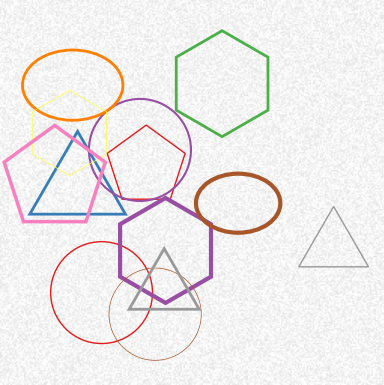[{"shape": "pentagon", "thickness": 1, "radius": 0.53, "center": [0.38, 0.569]}, {"shape": "circle", "thickness": 1, "radius": 0.66, "center": [0.264, 0.24]}, {"shape": "triangle", "thickness": 2, "radius": 0.72, "center": [0.202, 0.515]}, {"shape": "hexagon", "thickness": 2, "radius": 0.69, "center": [0.577, 0.783]}, {"shape": "hexagon", "thickness": 3, "radius": 0.68, "center": [0.43, 0.349]}, {"shape": "circle", "thickness": 1.5, "radius": 0.66, "center": [0.363, 0.611]}, {"shape": "oval", "thickness": 2, "radius": 0.65, "center": [0.189, 0.779]}, {"shape": "hexagon", "thickness": 0.5, "radius": 0.55, "center": [0.181, 0.655]}, {"shape": "oval", "thickness": 3, "radius": 0.55, "center": [0.619, 0.472]}, {"shape": "circle", "thickness": 0.5, "radius": 0.6, "center": [0.403, 0.184]}, {"shape": "pentagon", "thickness": 2.5, "radius": 0.69, "center": [0.142, 0.536]}, {"shape": "triangle", "thickness": 2, "radius": 0.53, "center": [0.426, 0.249]}, {"shape": "triangle", "thickness": 1, "radius": 0.52, "center": [0.867, 0.359]}]